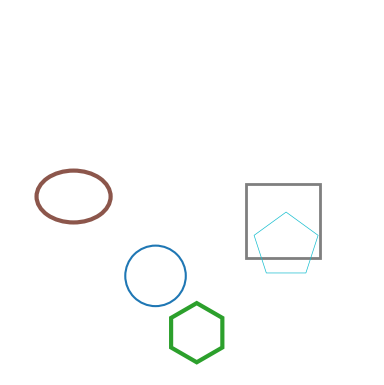[{"shape": "circle", "thickness": 1.5, "radius": 0.39, "center": [0.404, 0.283]}, {"shape": "hexagon", "thickness": 3, "radius": 0.38, "center": [0.511, 0.136]}, {"shape": "oval", "thickness": 3, "radius": 0.48, "center": [0.191, 0.49]}, {"shape": "square", "thickness": 2, "radius": 0.48, "center": [0.735, 0.426]}, {"shape": "pentagon", "thickness": 0.5, "radius": 0.44, "center": [0.743, 0.362]}]